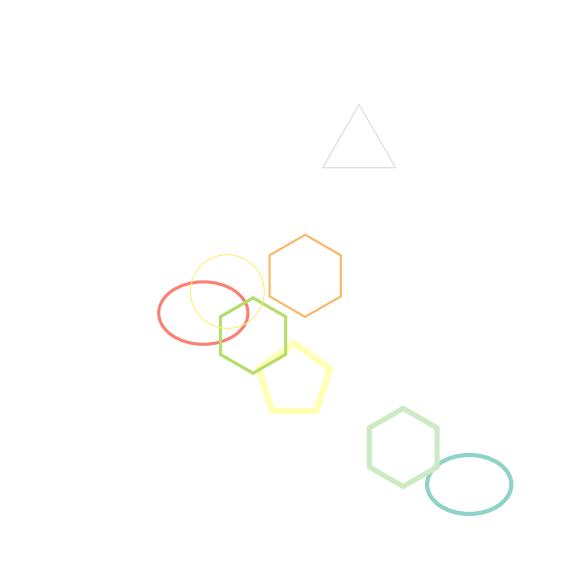[{"shape": "oval", "thickness": 2, "radius": 0.36, "center": [0.812, 0.16]}, {"shape": "pentagon", "thickness": 3, "radius": 0.33, "center": [0.51, 0.34]}, {"shape": "oval", "thickness": 1.5, "radius": 0.39, "center": [0.352, 0.457]}, {"shape": "hexagon", "thickness": 1, "radius": 0.36, "center": [0.528, 0.522]}, {"shape": "hexagon", "thickness": 1.5, "radius": 0.33, "center": [0.438, 0.418]}, {"shape": "triangle", "thickness": 0.5, "radius": 0.36, "center": [0.622, 0.745]}, {"shape": "hexagon", "thickness": 2.5, "radius": 0.34, "center": [0.698, 0.224]}, {"shape": "circle", "thickness": 0.5, "radius": 0.32, "center": [0.394, 0.494]}]